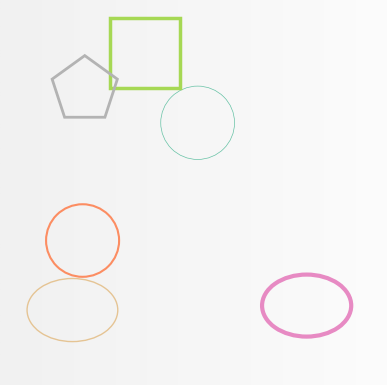[{"shape": "circle", "thickness": 0.5, "radius": 0.48, "center": [0.51, 0.681]}, {"shape": "circle", "thickness": 1.5, "radius": 0.47, "center": [0.213, 0.375]}, {"shape": "oval", "thickness": 3, "radius": 0.58, "center": [0.791, 0.206]}, {"shape": "square", "thickness": 2.5, "radius": 0.45, "center": [0.375, 0.861]}, {"shape": "oval", "thickness": 1, "radius": 0.59, "center": [0.187, 0.195]}, {"shape": "pentagon", "thickness": 2, "radius": 0.44, "center": [0.219, 0.767]}]